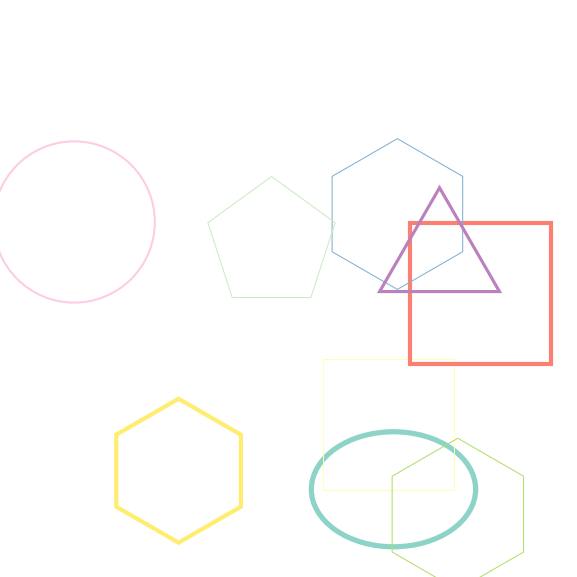[{"shape": "oval", "thickness": 2.5, "radius": 0.71, "center": [0.681, 0.152]}, {"shape": "square", "thickness": 0.5, "radius": 0.57, "center": [0.672, 0.264]}, {"shape": "square", "thickness": 2, "radius": 0.61, "center": [0.832, 0.491]}, {"shape": "hexagon", "thickness": 0.5, "radius": 0.65, "center": [0.688, 0.628]}, {"shape": "hexagon", "thickness": 0.5, "radius": 0.66, "center": [0.793, 0.109]}, {"shape": "circle", "thickness": 1, "radius": 0.7, "center": [0.128, 0.615]}, {"shape": "triangle", "thickness": 1.5, "radius": 0.6, "center": [0.761, 0.554]}, {"shape": "pentagon", "thickness": 0.5, "radius": 0.58, "center": [0.47, 0.578]}, {"shape": "hexagon", "thickness": 2, "radius": 0.62, "center": [0.309, 0.184]}]